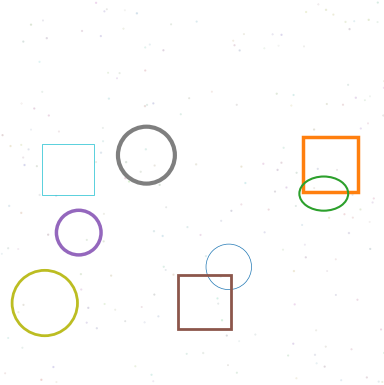[{"shape": "circle", "thickness": 0.5, "radius": 0.3, "center": [0.594, 0.307]}, {"shape": "square", "thickness": 2.5, "radius": 0.36, "center": [0.858, 0.573]}, {"shape": "oval", "thickness": 1.5, "radius": 0.32, "center": [0.841, 0.497]}, {"shape": "circle", "thickness": 2.5, "radius": 0.29, "center": [0.205, 0.396]}, {"shape": "square", "thickness": 2, "radius": 0.35, "center": [0.531, 0.216]}, {"shape": "circle", "thickness": 3, "radius": 0.37, "center": [0.38, 0.597]}, {"shape": "circle", "thickness": 2, "radius": 0.42, "center": [0.116, 0.213]}, {"shape": "square", "thickness": 0.5, "radius": 0.33, "center": [0.176, 0.56]}]